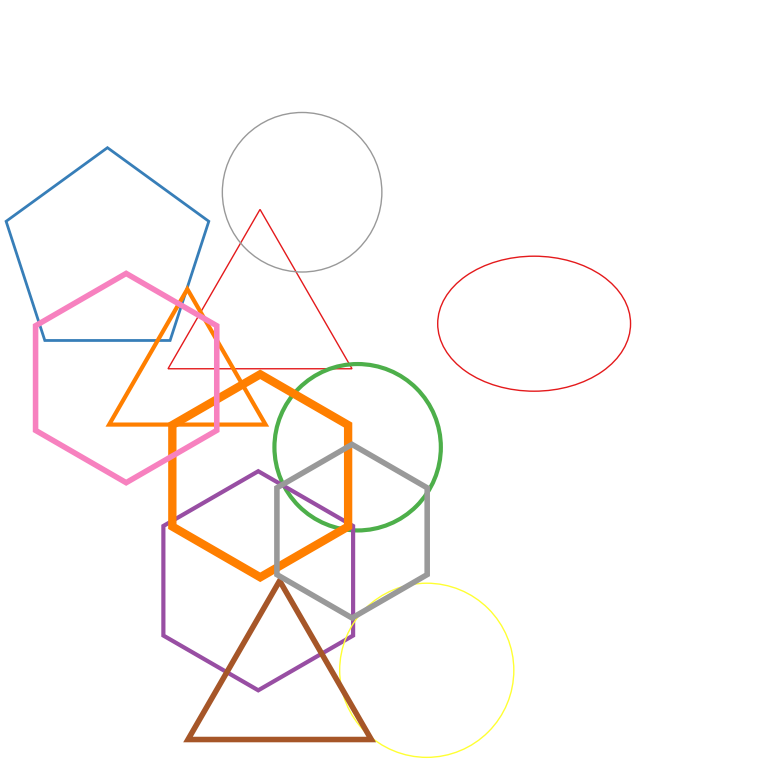[{"shape": "triangle", "thickness": 0.5, "radius": 0.69, "center": [0.338, 0.59]}, {"shape": "oval", "thickness": 0.5, "radius": 0.63, "center": [0.694, 0.58]}, {"shape": "pentagon", "thickness": 1, "radius": 0.69, "center": [0.14, 0.67]}, {"shape": "circle", "thickness": 1.5, "radius": 0.54, "center": [0.464, 0.419]}, {"shape": "hexagon", "thickness": 1.5, "radius": 0.71, "center": [0.335, 0.246]}, {"shape": "triangle", "thickness": 1.5, "radius": 0.59, "center": [0.243, 0.507]}, {"shape": "hexagon", "thickness": 3, "radius": 0.66, "center": [0.338, 0.382]}, {"shape": "circle", "thickness": 0.5, "radius": 0.57, "center": [0.554, 0.129]}, {"shape": "triangle", "thickness": 2, "radius": 0.69, "center": [0.363, 0.108]}, {"shape": "hexagon", "thickness": 2, "radius": 0.68, "center": [0.164, 0.509]}, {"shape": "circle", "thickness": 0.5, "radius": 0.52, "center": [0.392, 0.75]}, {"shape": "hexagon", "thickness": 2, "radius": 0.56, "center": [0.457, 0.31]}]